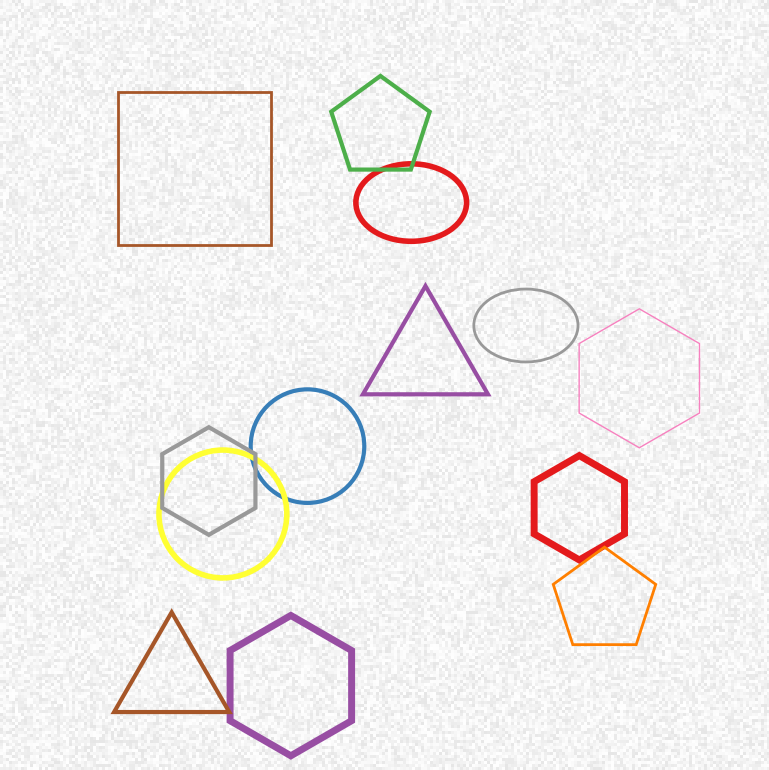[{"shape": "oval", "thickness": 2, "radius": 0.36, "center": [0.534, 0.737]}, {"shape": "hexagon", "thickness": 2.5, "radius": 0.34, "center": [0.752, 0.341]}, {"shape": "circle", "thickness": 1.5, "radius": 0.37, "center": [0.399, 0.421]}, {"shape": "pentagon", "thickness": 1.5, "radius": 0.34, "center": [0.494, 0.834]}, {"shape": "triangle", "thickness": 1.5, "radius": 0.47, "center": [0.553, 0.535]}, {"shape": "hexagon", "thickness": 2.5, "radius": 0.46, "center": [0.378, 0.11]}, {"shape": "pentagon", "thickness": 1, "radius": 0.35, "center": [0.785, 0.219]}, {"shape": "circle", "thickness": 2, "radius": 0.42, "center": [0.289, 0.332]}, {"shape": "square", "thickness": 1, "radius": 0.5, "center": [0.252, 0.781]}, {"shape": "triangle", "thickness": 1.5, "radius": 0.43, "center": [0.223, 0.118]}, {"shape": "hexagon", "thickness": 0.5, "radius": 0.45, "center": [0.83, 0.509]}, {"shape": "oval", "thickness": 1, "radius": 0.34, "center": [0.683, 0.577]}, {"shape": "hexagon", "thickness": 1.5, "radius": 0.35, "center": [0.271, 0.375]}]